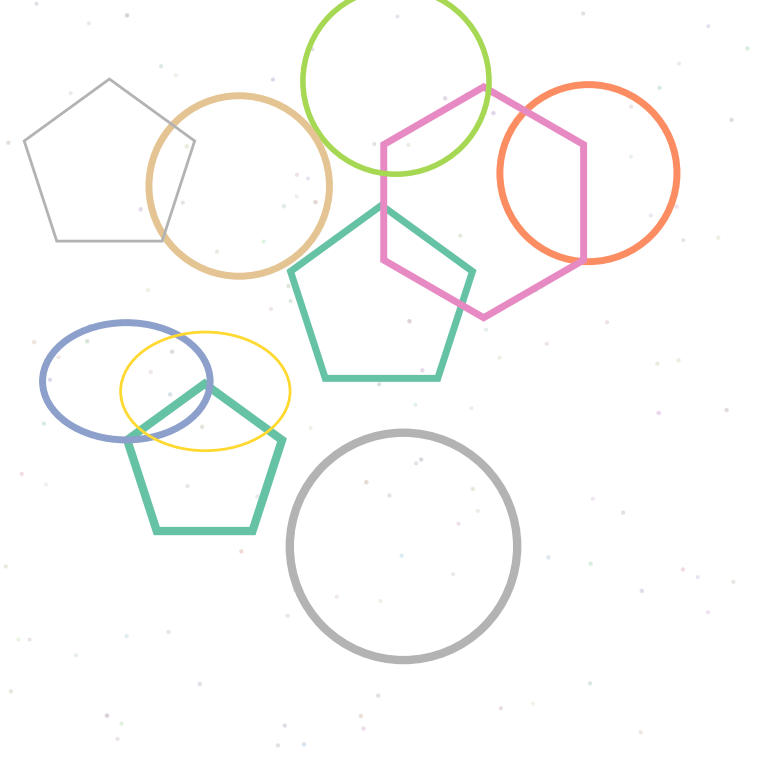[{"shape": "pentagon", "thickness": 3, "radius": 0.53, "center": [0.266, 0.396]}, {"shape": "pentagon", "thickness": 2.5, "radius": 0.62, "center": [0.495, 0.609]}, {"shape": "circle", "thickness": 2.5, "radius": 0.57, "center": [0.764, 0.775]}, {"shape": "oval", "thickness": 2.5, "radius": 0.54, "center": [0.164, 0.505]}, {"shape": "hexagon", "thickness": 2.5, "radius": 0.75, "center": [0.628, 0.737]}, {"shape": "circle", "thickness": 2, "radius": 0.6, "center": [0.514, 0.895]}, {"shape": "oval", "thickness": 1, "radius": 0.55, "center": [0.267, 0.492]}, {"shape": "circle", "thickness": 2.5, "radius": 0.59, "center": [0.311, 0.758]}, {"shape": "pentagon", "thickness": 1, "radius": 0.58, "center": [0.142, 0.781]}, {"shape": "circle", "thickness": 3, "radius": 0.74, "center": [0.524, 0.29]}]